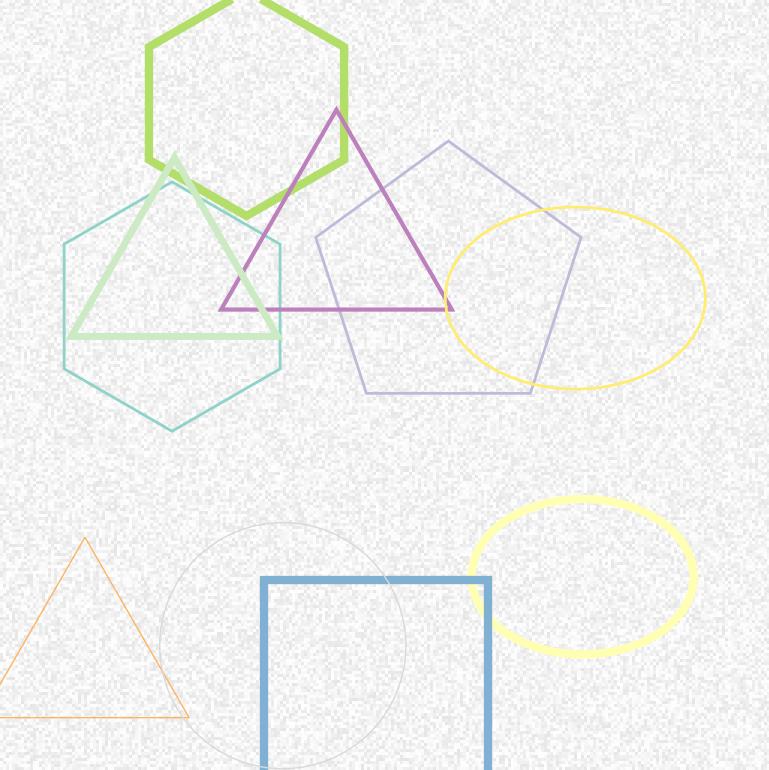[{"shape": "hexagon", "thickness": 1, "radius": 0.81, "center": [0.224, 0.602]}, {"shape": "oval", "thickness": 3, "radius": 0.72, "center": [0.757, 0.251]}, {"shape": "pentagon", "thickness": 1, "radius": 0.91, "center": [0.582, 0.636]}, {"shape": "square", "thickness": 3, "radius": 0.73, "center": [0.488, 0.101]}, {"shape": "triangle", "thickness": 0.5, "radius": 0.78, "center": [0.11, 0.146]}, {"shape": "hexagon", "thickness": 3, "radius": 0.73, "center": [0.32, 0.866]}, {"shape": "circle", "thickness": 0.5, "radius": 0.8, "center": [0.367, 0.161]}, {"shape": "triangle", "thickness": 1.5, "radius": 0.86, "center": [0.437, 0.684]}, {"shape": "triangle", "thickness": 2.5, "radius": 0.77, "center": [0.227, 0.64]}, {"shape": "oval", "thickness": 1, "radius": 0.84, "center": [0.747, 0.613]}]